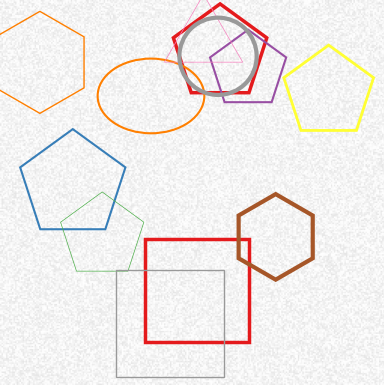[{"shape": "pentagon", "thickness": 2.5, "radius": 0.64, "center": [0.572, 0.862]}, {"shape": "square", "thickness": 2.5, "radius": 0.67, "center": [0.512, 0.246]}, {"shape": "pentagon", "thickness": 1.5, "radius": 0.72, "center": [0.189, 0.521]}, {"shape": "pentagon", "thickness": 0.5, "radius": 0.57, "center": [0.265, 0.388]}, {"shape": "pentagon", "thickness": 1.5, "radius": 0.52, "center": [0.644, 0.819]}, {"shape": "oval", "thickness": 1.5, "radius": 0.69, "center": [0.392, 0.751]}, {"shape": "hexagon", "thickness": 1, "radius": 0.66, "center": [0.104, 0.838]}, {"shape": "pentagon", "thickness": 2, "radius": 0.61, "center": [0.854, 0.76]}, {"shape": "hexagon", "thickness": 3, "radius": 0.56, "center": [0.716, 0.385]}, {"shape": "triangle", "thickness": 0.5, "radius": 0.59, "center": [0.529, 0.897]}, {"shape": "circle", "thickness": 3, "radius": 0.5, "center": [0.566, 0.854]}, {"shape": "square", "thickness": 1, "radius": 0.7, "center": [0.442, 0.16]}]